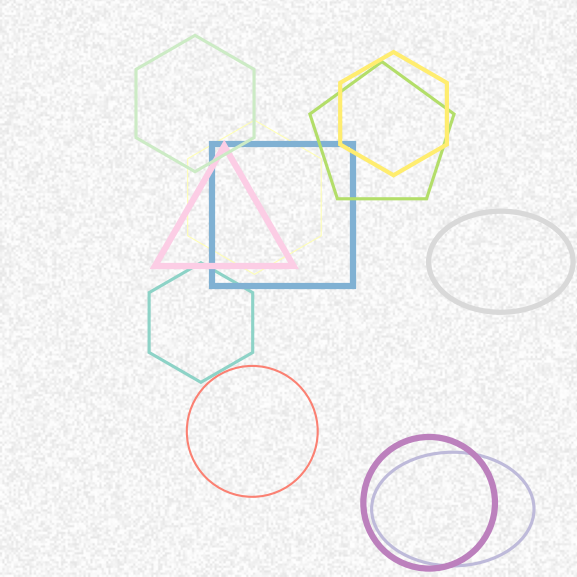[{"shape": "hexagon", "thickness": 1.5, "radius": 0.52, "center": [0.348, 0.441]}, {"shape": "hexagon", "thickness": 0.5, "radius": 0.67, "center": [0.441, 0.658]}, {"shape": "oval", "thickness": 1.5, "radius": 0.7, "center": [0.784, 0.118]}, {"shape": "circle", "thickness": 1, "radius": 0.57, "center": [0.437, 0.252]}, {"shape": "square", "thickness": 3, "radius": 0.61, "center": [0.489, 0.627]}, {"shape": "pentagon", "thickness": 1.5, "radius": 0.66, "center": [0.661, 0.761]}, {"shape": "triangle", "thickness": 3, "radius": 0.69, "center": [0.388, 0.608]}, {"shape": "oval", "thickness": 2.5, "radius": 0.63, "center": [0.867, 0.546]}, {"shape": "circle", "thickness": 3, "radius": 0.57, "center": [0.743, 0.129]}, {"shape": "hexagon", "thickness": 1.5, "radius": 0.59, "center": [0.338, 0.82]}, {"shape": "hexagon", "thickness": 2, "radius": 0.53, "center": [0.681, 0.802]}]